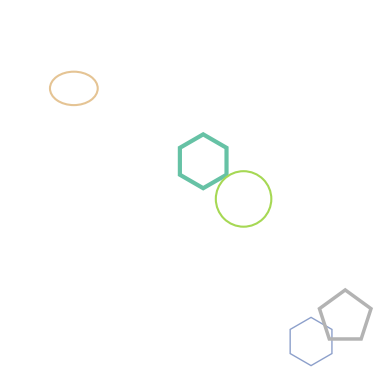[{"shape": "hexagon", "thickness": 3, "radius": 0.35, "center": [0.528, 0.581]}, {"shape": "hexagon", "thickness": 1, "radius": 0.31, "center": [0.808, 0.113]}, {"shape": "circle", "thickness": 1.5, "radius": 0.36, "center": [0.633, 0.483]}, {"shape": "oval", "thickness": 1.5, "radius": 0.31, "center": [0.192, 0.77]}, {"shape": "pentagon", "thickness": 2.5, "radius": 0.35, "center": [0.897, 0.177]}]